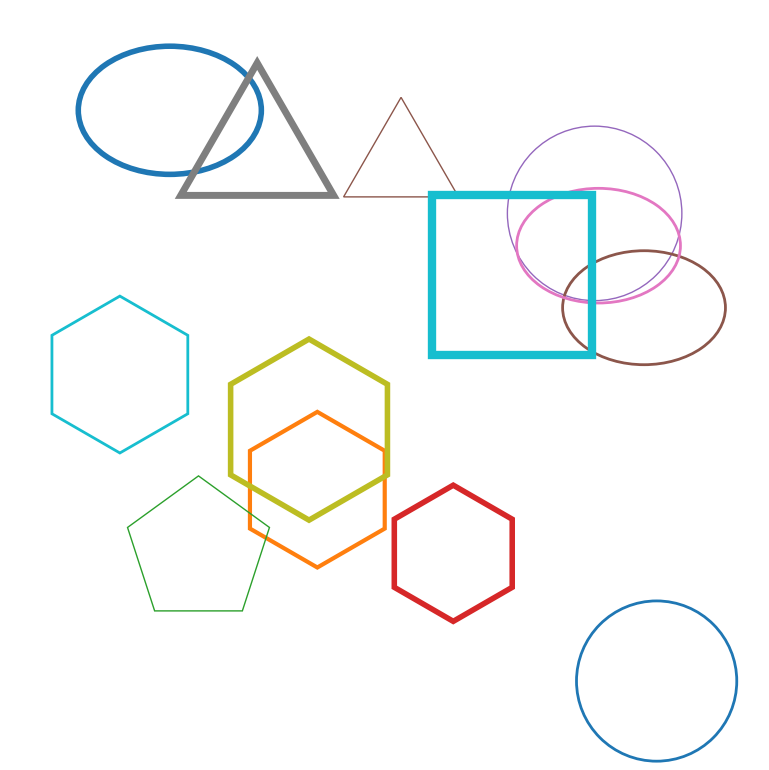[{"shape": "oval", "thickness": 2, "radius": 0.59, "center": [0.221, 0.857]}, {"shape": "circle", "thickness": 1, "radius": 0.52, "center": [0.853, 0.116]}, {"shape": "hexagon", "thickness": 1.5, "radius": 0.51, "center": [0.412, 0.364]}, {"shape": "pentagon", "thickness": 0.5, "radius": 0.48, "center": [0.258, 0.285]}, {"shape": "hexagon", "thickness": 2, "radius": 0.44, "center": [0.589, 0.281]}, {"shape": "circle", "thickness": 0.5, "radius": 0.57, "center": [0.772, 0.723]}, {"shape": "triangle", "thickness": 0.5, "radius": 0.43, "center": [0.521, 0.787]}, {"shape": "oval", "thickness": 1, "radius": 0.53, "center": [0.836, 0.6]}, {"shape": "oval", "thickness": 1, "radius": 0.53, "center": [0.777, 0.681]}, {"shape": "triangle", "thickness": 2.5, "radius": 0.57, "center": [0.334, 0.804]}, {"shape": "hexagon", "thickness": 2, "radius": 0.59, "center": [0.401, 0.442]}, {"shape": "hexagon", "thickness": 1, "radius": 0.51, "center": [0.156, 0.514]}, {"shape": "square", "thickness": 3, "radius": 0.52, "center": [0.665, 0.643]}]